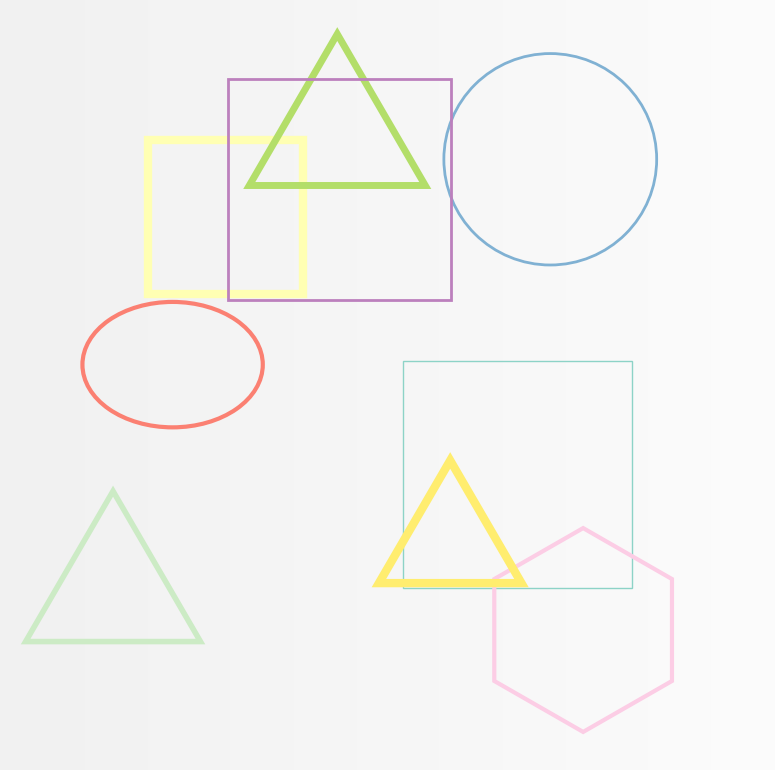[{"shape": "square", "thickness": 0.5, "radius": 0.74, "center": [0.667, 0.384]}, {"shape": "square", "thickness": 3, "radius": 0.5, "center": [0.291, 0.718]}, {"shape": "oval", "thickness": 1.5, "radius": 0.58, "center": [0.223, 0.526]}, {"shape": "circle", "thickness": 1, "radius": 0.69, "center": [0.71, 0.793]}, {"shape": "triangle", "thickness": 2.5, "radius": 0.66, "center": [0.435, 0.825]}, {"shape": "hexagon", "thickness": 1.5, "radius": 0.66, "center": [0.752, 0.182]}, {"shape": "square", "thickness": 1, "radius": 0.72, "center": [0.438, 0.754]}, {"shape": "triangle", "thickness": 2, "radius": 0.65, "center": [0.146, 0.232]}, {"shape": "triangle", "thickness": 3, "radius": 0.53, "center": [0.581, 0.296]}]